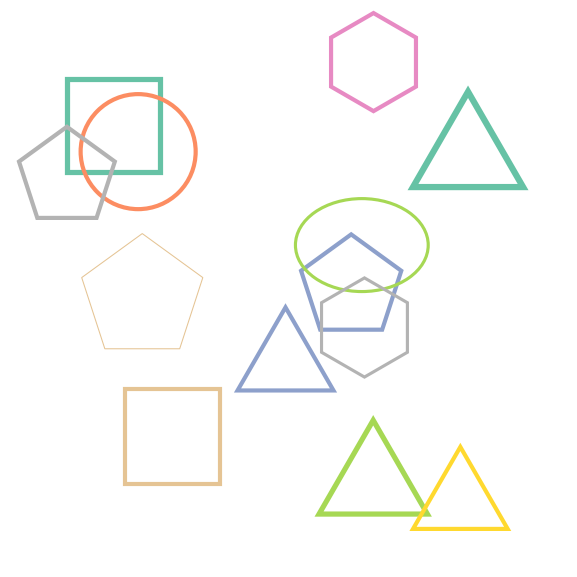[{"shape": "triangle", "thickness": 3, "radius": 0.55, "center": [0.81, 0.73]}, {"shape": "square", "thickness": 2.5, "radius": 0.4, "center": [0.197, 0.782]}, {"shape": "circle", "thickness": 2, "radius": 0.5, "center": [0.239, 0.737]}, {"shape": "pentagon", "thickness": 2, "radius": 0.46, "center": [0.608, 0.502]}, {"shape": "triangle", "thickness": 2, "radius": 0.48, "center": [0.494, 0.371]}, {"shape": "hexagon", "thickness": 2, "radius": 0.42, "center": [0.647, 0.892]}, {"shape": "oval", "thickness": 1.5, "radius": 0.57, "center": [0.627, 0.575]}, {"shape": "triangle", "thickness": 2.5, "radius": 0.54, "center": [0.646, 0.163]}, {"shape": "triangle", "thickness": 2, "radius": 0.47, "center": [0.797, 0.131]}, {"shape": "square", "thickness": 2, "radius": 0.41, "center": [0.299, 0.243]}, {"shape": "pentagon", "thickness": 0.5, "radius": 0.55, "center": [0.246, 0.484]}, {"shape": "hexagon", "thickness": 1.5, "radius": 0.43, "center": [0.631, 0.432]}, {"shape": "pentagon", "thickness": 2, "radius": 0.44, "center": [0.116, 0.692]}]